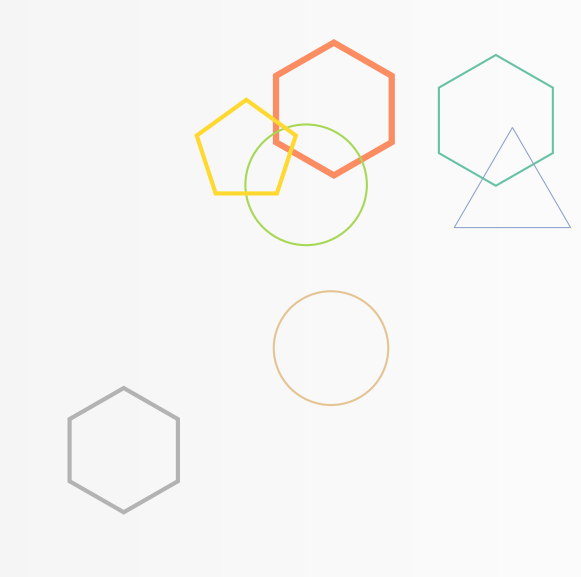[{"shape": "hexagon", "thickness": 1, "radius": 0.57, "center": [0.853, 0.791]}, {"shape": "hexagon", "thickness": 3, "radius": 0.57, "center": [0.574, 0.81]}, {"shape": "triangle", "thickness": 0.5, "radius": 0.58, "center": [0.882, 0.663]}, {"shape": "circle", "thickness": 1, "radius": 0.52, "center": [0.527, 0.679]}, {"shape": "pentagon", "thickness": 2, "radius": 0.45, "center": [0.424, 0.737]}, {"shape": "circle", "thickness": 1, "radius": 0.49, "center": [0.569, 0.396]}, {"shape": "hexagon", "thickness": 2, "radius": 0.54, "center": [0.213, 0.22]}]